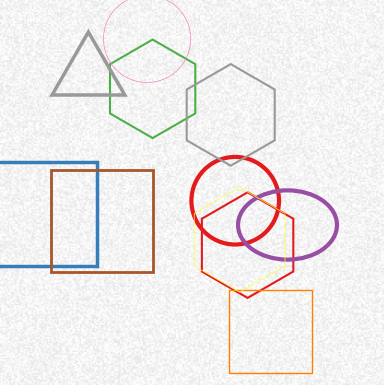[{"shape": "hexagon", "thickness": 1.5, "radius": 0.69, "center": [0.643, 0.363]}, {"shape": "circle", "thickness": 3, "radius": 0.57, "center": [0.611, 0.479]}, {"shape": "square", "thickness": 2.5, "radius": 0.68, "center": [0.117, 0.445]}, {"shape": "hexagon", "thickness": 1.5, "radius": 0.64, "center": [0.396, 0.769]}, {"shape": "oval", "thickness": 3, "radius": 0.64, "center": [0.747, 0.416]}, {"shape": "square", "thickness": 1, "radius": 0.54, "center": [0.702, 0.138]}, {"shape": "hexagon", "thickness": 0.5, "radius": 0.68, "center": [0.622, 0.377]}, {"shape": "square", "thickness": 2, "radius": 0.66, "center": [0.265, 0.425]}, {"shape": "circle", "thickness": 0.5, "radius": 0.57, "center": [0.382, 0.899]}, {"shape": "triangle", "thickness": 2.5, "radius": 0.55, "center": [0.23, 0.808]}, {"shape": "hexagon", "thickness": 1.5, "radius": 0.66, "center": [0.599, 0.702]}]